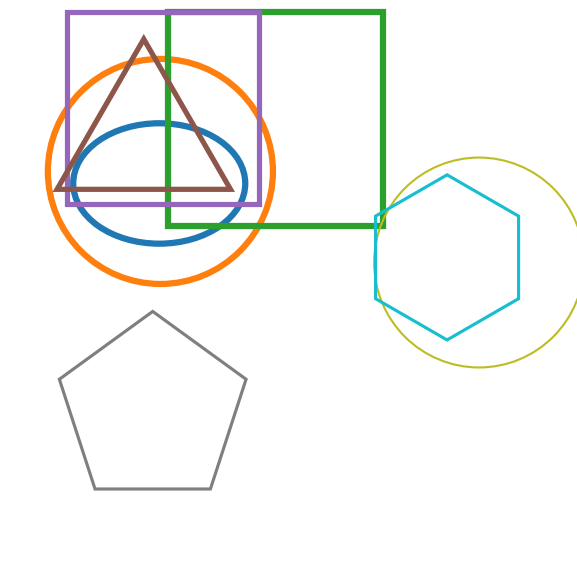[{"shape": "oval", "thickness": 3, "radius": 0.74, "center": [0.276, 0.681]}, {"shape": "circle", "thickness": 3, "radius": 0.97, "center": [0.278, 0.702]}, {"shape": "square", "thickness": 3, "radius": 0.93, "center": [0.477, 0.793]}, {"shape": "square", "thickness": 2.5, "radius": 0.83, "center": [0.282, 0.812]}, {"shape": "triangle", "thickness": 2.5, "radius": 0.87, "center": [0.249, 0.758]}, {"shape": "pentagon", "thickness": 1.5, "radius": 0.85, "center": [0.264, 0.29]}, {"shape": "circle", "thickness": 1, "radius": 0.91, "center": [0.83, 0.545]}, {"shape": "hexagon", "thickness": 1.5, "radius": 0.71, "center": [0.774, 0.553]}]